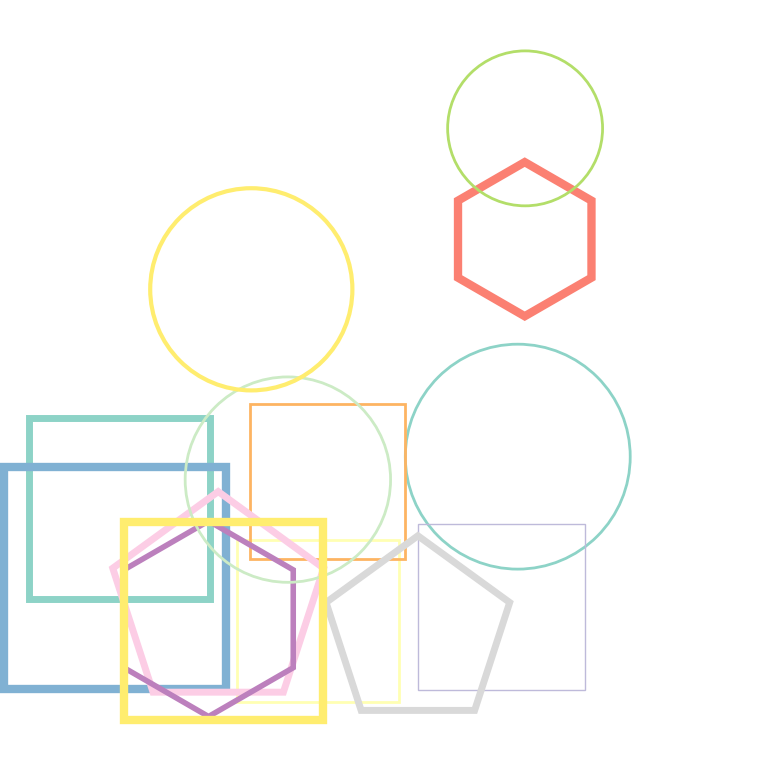[{"shape": "square", "thickness": 2.5, "radius": 0.59, "center": [0.155, 0.34]}, {"shape": "circle", "thickness": 1, "radius": 0.73, "center": [0.672, 0.407]}, {"shape": "square", "thickness": 1, "radius": 0.53, "center": [0.413, 0.193]}, {"shape": "square", "thickness": 0.5, "radius": 0.54, "center": [0.651, 0.212]}, {"shape": "hexagon", "thickness": 3, "radius": 0.5, "center": [0.681, 0.689]}, {"shape": "square", "thickness": 3, "radius": 0.72, "center": [0.149, 0.25]}, {"shape": "square", "thickness": 1, "radius": 0.5, "center": [0.425, 0.375]}, {"shape": "circle", "thickness": 1, "radius": 0.5, "center": [0.682, 0.833]}, {"shape": "pentagon", "thickness": 2.5, "radius": 0.72, "center": [0.283, 0.218]}, {"shape": "pentagon", "thickness": 2.5, "radius": 0.63, "center": [0.543, 0.179]}, {"shape": "hexagon", "thickness": 2, "radius": 0.63, "center": [0.271, 0.196]}, {"shape": "circle", "thickness": 1, "radius": 0.67, "center": [0.374, 0.377]}, {"shape": "square", "thickness": 3, "radius": 0.64, "center": [0.29, 0.193]}, {"shape": "circle", "thickness": 1.5, "radius": 0.66, "center": [0.326, 0.624]}]